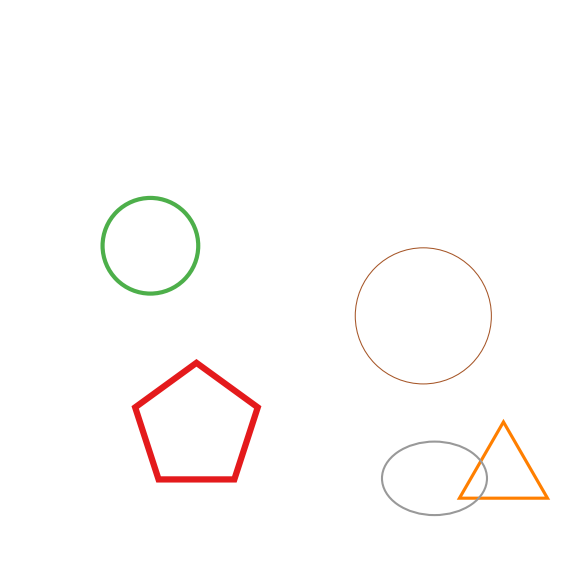[{"shape": "pentagon", "thickness": 3, "radius": 0.56, "center": [0.34, 0.259]}, {"shape": "circle", "thickness": 2, "radius": 0.41, "center": [0.26, 0.574]}, {"shape": "triangle", "thickness": 1.5, "radius": 0.44, "center": [0.872, 0.18]}, {"shape": "circle", "thickness": 0.5, "radius": 0.59, "center": [0.733, 0.452]}, {"shape": "oval", "thickness": 1, "radius": 0.45, "center": [0.752, 0.171]}]